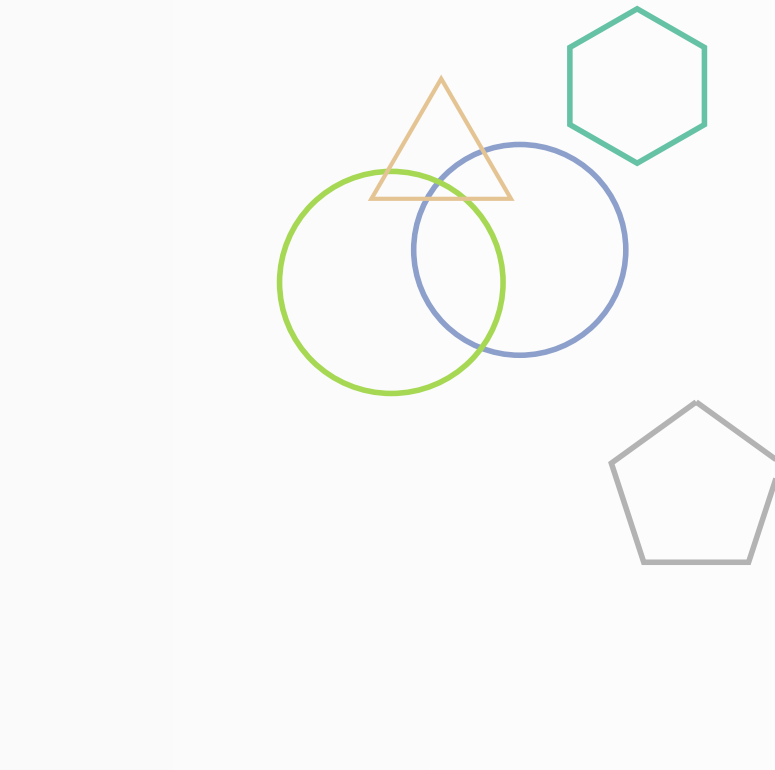[{"shape": "hexagon", "thickness": 2, "radius": 0.5, "center": [0.822, 0.888]}, {"shape": "circle", "thickness": 2, "radius": 0.68, "center": [0.671, 0.676]}, {"shape": "circle", "thickness": 2, "radius": 0.72, "center": [0.505, 0.633]}, {"shape": "triangle", "thickness": 1.5, "radius": 0.52, "center": [0.569, 0.794]}, {"shape": "pentagon", "thickness": 2, "radius": 0.58, "center": [0.898, 0.363]}]